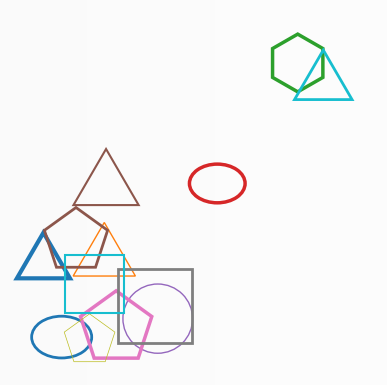[{"shape": "triangle", "thickness": 3, "radius": 0.4, "center": [0.112, 0.317]}, {"shape": "oval", "thickness": 2, "radius": 0.39, "center": [0.159, 0.124]}, {"shape": "triangle", "thickness": 1, "radius": 0.46, "center": [0.269, 0.329]}, {"shape": "hexagon", "thickness": 2.5, "radius": 0.37, "center": [0.768, 0.836]}, {"shape": "oval", "thickness": 2.5, "radius": 0.36, "center": [0.561, 0.523]}, {"shape": "circle", "thickness": 1, "radius": 0.45, "center": [0.407, 0.172]}, {"shape": "pentagon", "thickness": 2, "radius": 0.43, "center": [0.196, 0.375]}, {"shape": "triangle", "thickness": 1.5, "radius": 0.49, "center": [0.274, 0.516]}, {"shape": "pentagon", "thickness": 2.5, "radius": 0.48, "center": [0.3, 0.148]}, {"shape": "square", "thickness": 2, "radius": 0.48, "center": [0.399, 0.205]}, {"shape": "pentagon", "thickness": 0.5, "radius": 0.34, "center": [0.231, 0.116]}, {"shape": "square", "thickness": 1.5, "radius": 0.38, "center": [0.244, 0.261]}, {"shape": "triangle", "thickness": 2, "radius": 0.43, "center": [0.834, 0.784]}]